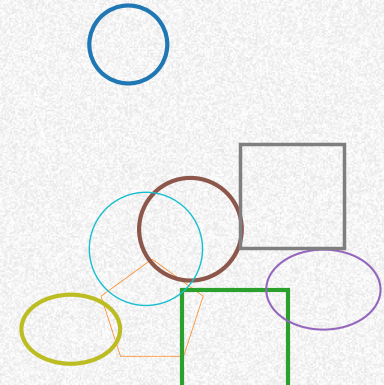[{"shape": "circle", "thickness": 3, "radius": 0.51, "center": [0.333, 0.885]}, {"shape": "pentagon", "thickness": 0.5, "radius": 0.7, "center": [0.395, 0.188]}, {"shape": "square", "thickness": 3, "radius": 0.69, "center": [0.61, 0.108]}, {"shape": "oval", "thickness": 1.5, "radius": 0.74, "center": [0.84, 0.248]}, {"shape": "circle", "thickness": 3, "radius": 0.67, "center": [0.495, 0.405]}, {"shape": "square", "thickness": 2.5, "radius": 0.68, "center": [0.758, 0.491]}, {"shape": "oval", "thickness": 3, "radius": 0.64, "center": [0.184, 0.145]}, {"shape": "circle", "thickness": 1, "radius": 0.74, "center": [0.379, 0.354]}]